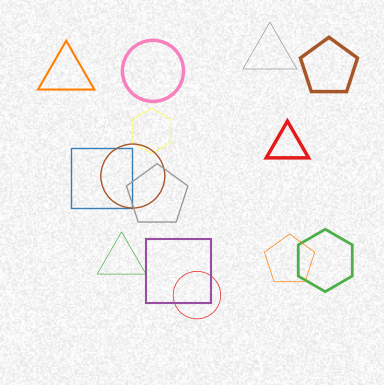[{"shape": "triangle", "thickness": 2.5, "radius": 0.32, "center": [0.747, 0.622]}, {"shape": "circle", "thickness": 0.5, "radius": 0.31, "center": [0.512, 0.234]}, {"shape": "square", "thickness": 1, "radius": 0.39, "center": [0.264, 0.537]}, {"shape": "hexagon", "thickness": 2, "radius": 0.41, "center": [0.845, 0.323]}, {"shape": "triangle", "thickness": 0.5, "radius": 0.37, "center": [0.316, 0.325]}, {"shape": "square", "thickness": 1.5, "radius": 0.42, "center": [0.463, 0.296]}, {"shape": "pentagon", "thickness": 0.5, "radius": 0.34, "center": [0.752, 0.324]}, {"shape": "triangle", "thickness": 1.5, "radius": 0.42, "center": [0.172, 0.81]}, {"shape": "hexagon", "thickness": 0.5, "radius": 0.29, "center": [0.394, 0.66]}, {"shape": "pentagon", "thickness": 2.5, "radius": 0.39, "center": [0.854, 0.825]}, {"shape": "circle", "thickness": 1, "radius": 0.42, "center": [0.345, 0.543]}, {"shape": "circle", "thickness": 2.5, "radius": 0.4, "center": [0.397, 0.816]}, {"shape": "pentagon", "thickness": 1, "radius": 0.42, "center": [0.408, 0.491]}, {"shape": "triangle", "thickness": 0.5, "radius": 0.41, "center": [0.701, 0.861]}]